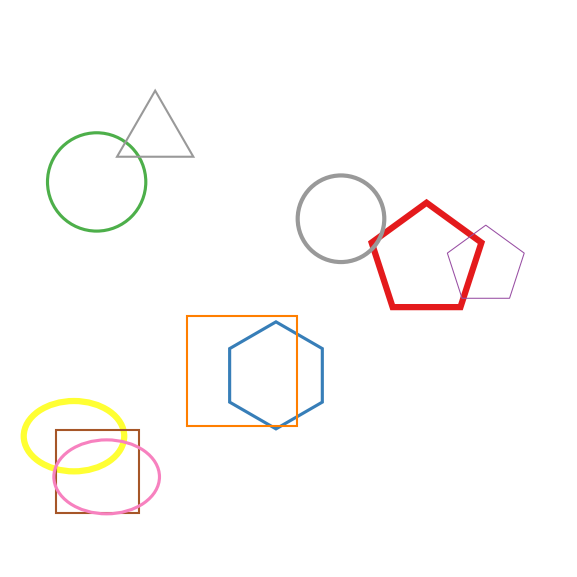[{"shape": "pentagon", "thickness": 3, "radius": 0.5, "center": [0.739, 0.548]}, {"shape": "hexagon", "thickness": 1.5, "radius": 0.46, "center": [0.478, 0.349]}, {"shape": "circle", "thickness": 1.5, "radius": 0.43, "center": [0.167, 0.684]}, {"shape": "pentagon", "thickness": 0.5, "radius": 0.35, "center": [0.841, 0.539]}, {"shape": "square", "thickness": 1, "radius": 0.48, "center": [0.419, 0.356]}, {"shape": "oval", "thickness": 3, "radius": 0.44, "center": [0.128, 0.244]}, {"shape": "square", "thickness": 1, "radius": 0.36, "center": [0.169, 0.183]}, {"shape": "oval", "thickness": 1.5, "radius": 0.46, "center": [0.185, 0.173]}, {"shape": "circle", "thickness": 2, "radius": 0.37, "center": [0.59, 0.62]}, {"shape": "triangle", "thickness": 1, "radius": 0.38, "center": [0.269, 0.766]}]